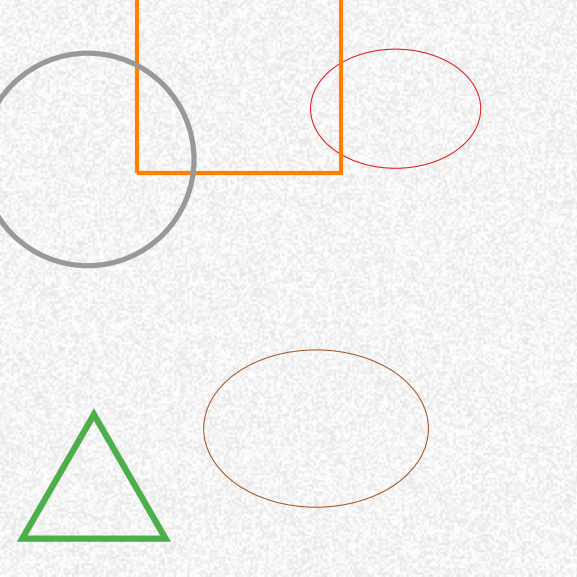[{"shape": "oval", "thickness": 0.5, "radius": 0.74, "center": [0.685, 0.811]}, {"shape": "triangle", "thickness": 3, "radius": 0.72, "center": [0.163, 0.138]}, {"shape": "square", "thickness": 2, "radius": 0.89, "center": [0.414, 0.877]}, {"shape": "oval", "thickness": 0.5, "radius": 0.97, "center": [0.547, 0.257]}, {"shape": "circle", "thickness": 2.5, "radius": 0.92, "center": [0.152, 0.723]}]